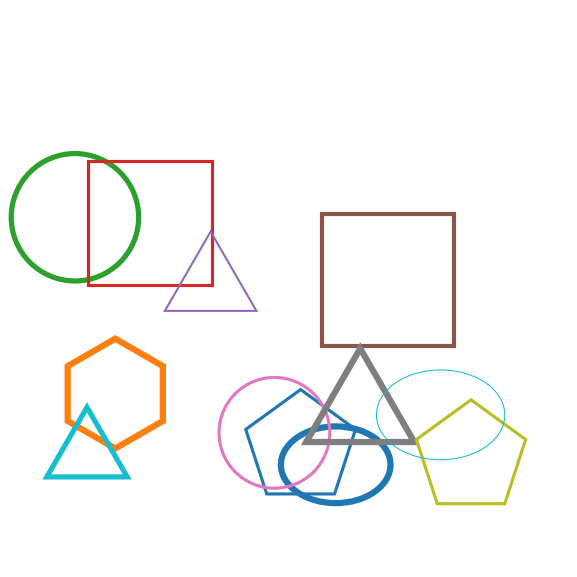[{"shape": "pentagon", "thickness": 1.5, "radius": 0.5, "center": [0.521, 0.225]}, {"shape": "oval", "thickness": 3, "radius": 0.47, "center": [0.581, 0.194]}, {"shape": "hexagon", "thickness": 3, "radius": 0.48, "center": [0.2, 0.318]}, {"shape": "circle", "thickness": 2.5, "radius": 0.55, "center": [0.13, 0.623]}, {"shape": "square", "thickness": 1.5, "radius": 0.54, "center": [0.26, 0.612]}, {"shape": "triangle", "thickness": 1, "radius": 0.46, "center": [0.365, 0.507]}, {"shape": "square", "thickness": 2, "radius": 0.57, "center": [0.672, 0.514]}, {"shape": "circle", "thickness": 1.5, "radius": 0.48, "center": [0.475, 0.25]}, {"shape": "triangle", "thickness": 3, "radius": 0.54, "center": [0.624, 0.288]}, {"shape": "pentagon", "thickness": 1.5, "radius": 0.5, "center": [0.816, 0.207]}, {"shape": "triangle", "thickness": 2.5, "radius": 0.4, "center": [0.151, 0.213]}, {"shape": "oval", "thickness": 0.5, "radius": 0.56, "center": [0.763, 0.281]}]